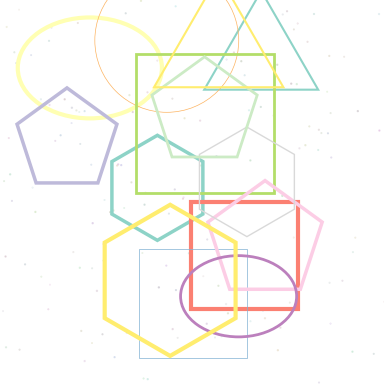[{"shape": "triangle", "thickness": 1.5, "radius": 0.85, "center": [0.678, 0.853]}, {"shape": "hexagon", "thickness": 2.5, "radius": 0.68, "center": [0.409, 0.512]}, {"shape": "oval", "thickness": 3, "radius": 0.94, "center": [0.233, 0.824]}, {"shape": "pentagon", "thickness": 2.5, "radius": 0.68, "center": [0.174, 0.635]}, {"shape": "square", "thickness": 3, "radius": 0.69, "center": [0.635, 0.337]}, {"shape": "square", "thickness": 0.5, "radius": 0.7, "center": [0.501, 0.212]}, {"shape": "circle", "thickness": 0.5, "radius": 0.93, "center": [0.433, 0.895]}, {"shape": "square", "thickness": 2, "radius": 0.9, "center": [0.533, 0.679]}, {"shape": "pentagon", "thickness": 2.5, "radius": 0.78, "center": [0.688, 0.375]}, {"shape": "hexagon", "thickness": 1, "radius": 0.71, "center": [0.641, 0.528]}, {"shape": "oval", "thickness": 2, "radius": 0.75, "center": [0.62, 0.23]}, {"shape": "pentagon", "thickness": 2, "radius": 0.72, "center": [0.531, 0.709]}, {"shape": "triangle", "thickness": 1.5, "radius": 0.97, "center": [0.568, 0.87]}, {"shape": "hexagon", "thickness": 3, "radius": 0.98, "center": [0.442, 0.272]}]